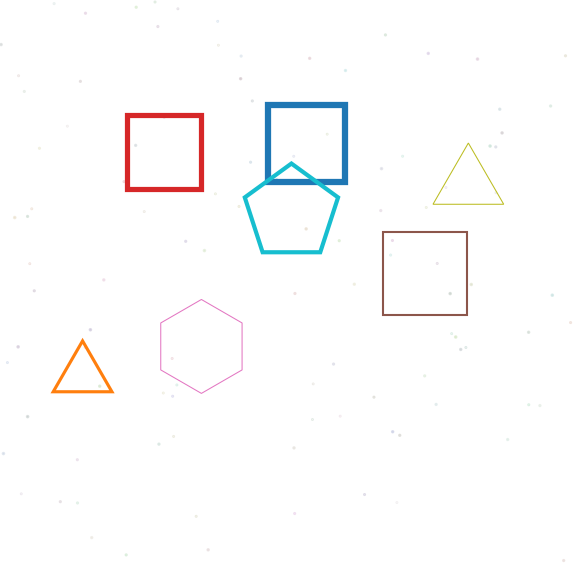[{"shape": "square", "thickness": 3, "radius": 0.33, "center": [0.531, 0.751]}, {"shape": "triangle", "thickness": 1.5, "radius": 0.29, "center": [0.143, 0.35]}, {"shape": "square", "thickness": 2.5, "radius": 0.32, "center": [0.285, 0.736]}, {"shape": "square", "thickness": 1, "radius": 0.36, "center": [0.736, 0.525]}, {"shape": "hexagon", "thickness": 0.5, "radius": 0.41, "center": [0.349, 0.399]}, {"shape": "triangle", "thickness": 0.5, "radius": 0.35, "center": [0.811, 0.681]}, {"shape": "pentagon", "thickness": 2, "radius": 0.42, "center": [0.505, 0.631]}]